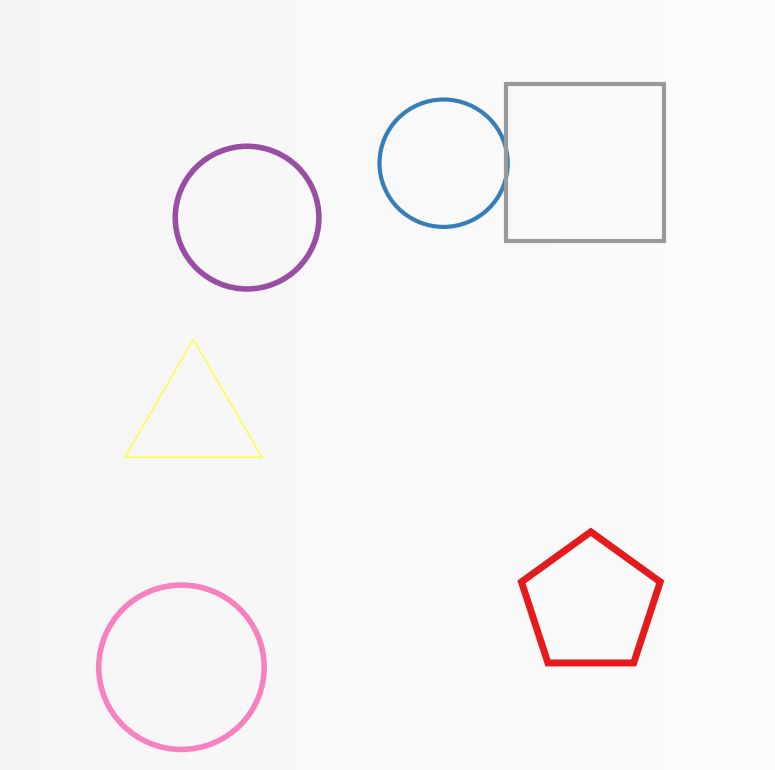[{"shape": "pentagon", "thickness": 2.5, "radius": 0.47, "center": [0.762, 0.215]}, {"shape": "circle", "thickness": 1.5, "radius": 0.41, "center": [0.572, 0.788]}, {"shape": "circle", "thickness": 2, "radius": 0.46, "center": [0.319, 0.717]}, {"shape": "triangle", "thickness": 0.5, "radius": 0.51, "center": [0.25, 0.457]}, {"shape": "circle", "thickness": 2, "radius": 0.53, "center": [0.234, 0.133]}, {"shape": "square", "thickness": 1.5, "radius": 0.51, "center": [0.755, 0.789]}]